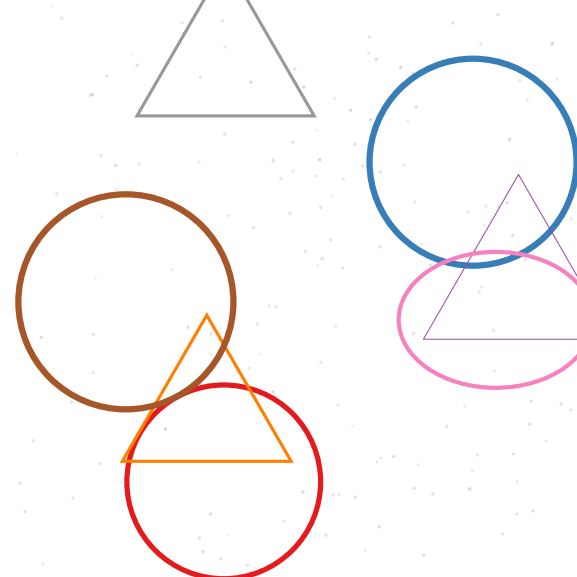[{"shape": "circle", "thickness": 2.5, "radius": 0.84, "center": [0.387, 0.165]}, {"shape": "circle", "thickness": 3, "radius": 0.9, "center": [0.819, 0.718]}, {"shape": "triangle", "thickness": 0.5, "radius": 0.95, "center": [0.898, 0.507]}, {"shape": "triangle", "thickness": 1.5, "radius": 0.84, "center": [0.358, 0.285]}, {"shape": "circle", "thickness": 3, "radius": 0.93, "center": [0.218, 0.476]}, {"shape": "oval", "thickness": 2, "radius": 0.84, "center": [0.858, 0.445]}, {"shape": "triangle", "thickness": 1.5, "radius": 0.89, "center": [0.391, 0.887]}]